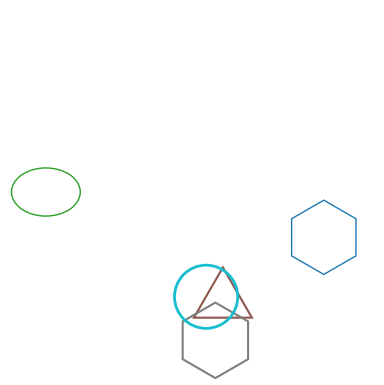[{"shape": "hexagon", "thickness": 1, "radius": 0.48, "center": [0.841, 0.384]}, {"shape": "oval", "thickness": 1, "radius": 0.45, "center": [0.119, 0.501]}, {"shape": "triangle", "thickness": 1.5, "radius": 0.44, "center": [0.579, 0.218]}, {"shape": "hexagon", "thickness": 1.5, "radius": 0.49, "center": [0.559, 0.116]}, {"shape": "circle", "thickness": 2, "radius": 0.41, "center": [0.535, 0.229]}]